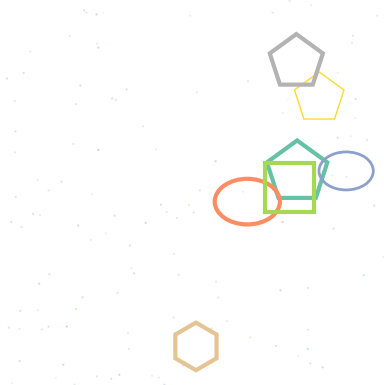[{"shape": "pentagon", "thickness": 3, "radius": 0.41, "center": [0.772, 0.553]}, {"shape": "oval", "thickness": 3, "radius": 0.42, "center": [0.642, 0.476]}, {"shape": "oval", "thickness": 2, "radius": 0.35, "center": [0.899, 0.556]}, {"shape": "square", "thickness": 3, "radius": 0.32, "center": [0.753, 0.514]}, {"shape": "pentagon", "thickness": 1, "radius": 0.34, "center": [0.829, 0.745]}, {"shape": "hexagon", "thickness": 3, "radius": 0.31, "center": [0.509, 0.1]}, {"shape": "pentagon", "thickness": 3, "radius": 0.36, "center": [0.77, 0.839]}]